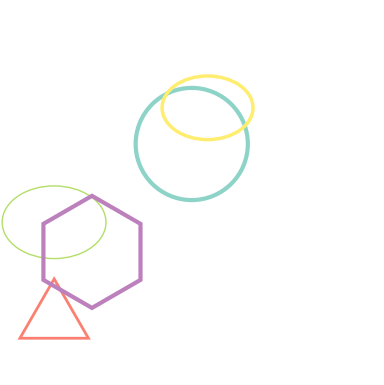[{"shape": "circle", "thickness": 3, "radius": 0.73, "center": [0.498, 0.626]}, {"shape": "triangle", "thickness": 2, "radius": 0.51, "center": [0.141, 0.173]}, {"shape": "oval", "thickness": 1, "radius": 0.67, "center": [0.14, 0.423]}, {"shape": "hexagon", "thickness": 3, "radius": 0.73, "center": [0.239, 0.346]}, {"shape": "oval", "thickness": 2.5, "radius": 0.59, "center": [0.539, 0.72]}]